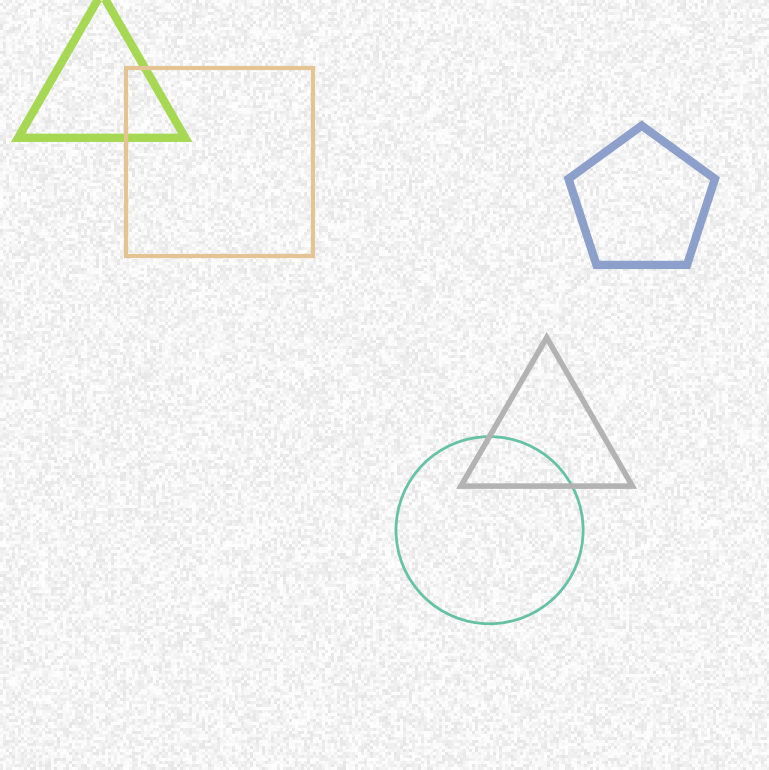[{"shape": "circle", "thickness": 1, "radius": 0.61, "center": [0.636, 0.311]}, {"shape": "pentagon", "thickness": 3, "radius": 0.5, "center": [0.833, 0.737]}, {"shape": "triangle", "thickness": 3, "radius": 0.63, "center": [0.132, 0.884]}, {"shape": "square", "thickness": 1.5, "radius": 0.61, "center": [0.285, 0.79]}, {"shape": "triangle", "thickness": 2, "radius": 0.64, "center": [0.71, 0.433]}]